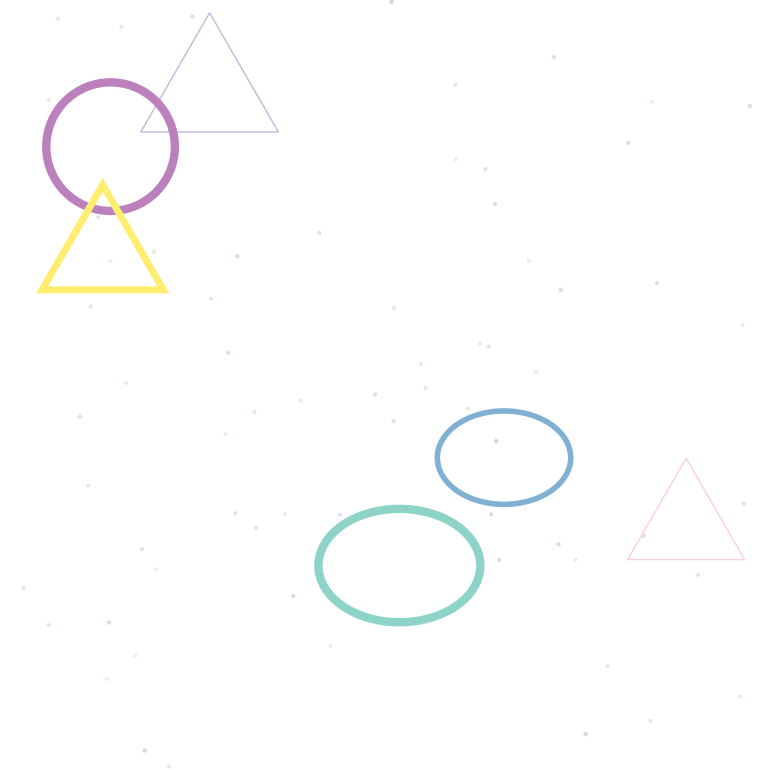[{"shape": "oval", "thickness": 3, "radius": 0.53, "center": [0.519, 0.266]}, {"shape": "triangle", "thickness": 0.5, "radius": 0.52, "center": [0.272, 0.88]}, {"shape": "oval", "thickness": 2, "radius": 0.43, "center": [0.655, 0.406]}, {"shape": "triangle", "thickness": 0.5, "radius": 0.44, "center": [0.891, 0.317]}, {"shape": "circle", "thickness": 3, "radius": 0.42, "center": [0.144, 0.81]}, {"shape": "triangle", "thickness": 2.5, "radius": 0.45, "center": [0.133, 0.669]}]